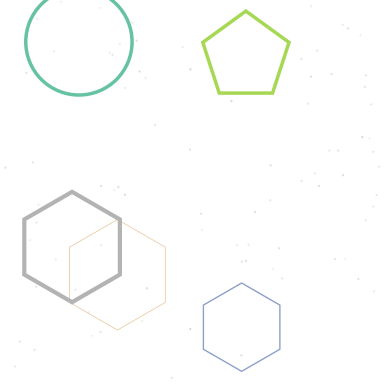[{"shape": "circle", "thickness": 2.5, "radius": 0.69, "center": [0.205, 0.891]}, {"shape": "hexagon", "thickness": 1, "radius": 0.57, "center": [0.628, 0.15]}, {"shape": "pentagon", "thickness": 2.5, "radius": 0.59, "center": [0.639, 0.853]}, {"shape": "hexagon", "thickness": 0.5, "radius": 0.72, "center": [0.305, 0.286]}, {"shape": "hexagon", "thickness": 3, "radius": 0.72, "center": [0.187, 0.358]}]